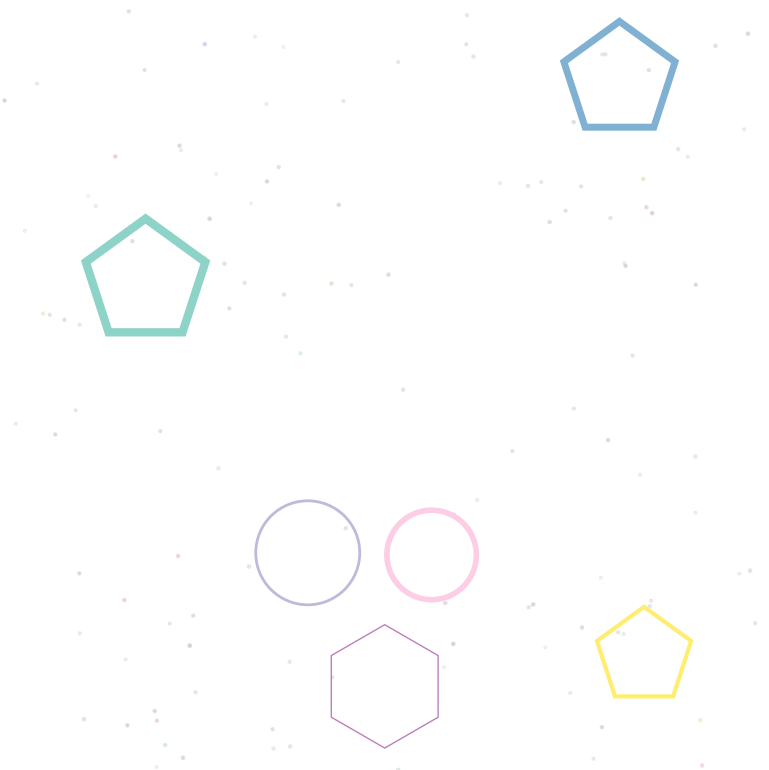[{"shape": "pentagon", "thickness": 3, "radius": 0.41, "center": [0.189, 0.634]}, {"shape": "circle", "thickness": 1, "radius": 0.34, "center": [0.4, 0.282]}, {"shape": "pentagon", "thickness": 2.5, "radius": 0.38, "center": [0.805, 0.896]}, {"shape": "circle", "thickness": 2, "radius": 0.29, "center": [0.561, 0.279]}, {"shape": "hexagon", "thickness": 0.5, "radius": 0.4, "center": [0.5, 0.109]}, {"shape": "pentagon", "thickness": 1.5, "radius": 0.32, "center": [0.836, 0.148]}]